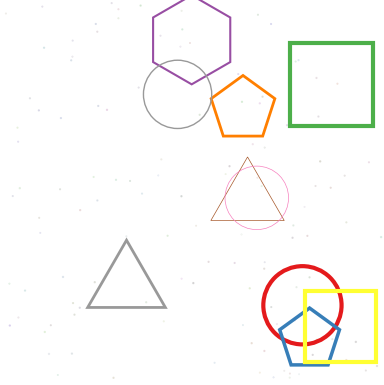[{"shape": "circle", "thickness": 3, "radius": 0.51, "center": [0.786, 0.207]}, {"shape": "pentagon", "thickness": 2.5, "radius": 0.41, "center": [0.804, 0.118]}, {"shape": "square", "thickness": 3, "radius": 0.54, "center": [0.86, 0.78]}, {"shape": "hexagon", "thickness": 1.5, "radius": 0.58, "center": [0.498, 0.897]}, {"shape": "pentagon", "thickness": 2, "radius": 0.43, "center": [0.631, 0.717]}, {"shape": "square", "thickness": 3, "radius": 0.46, "center": [0.885, 0.153]}, {"shape": "triangle", "thickness": 0.5, "radius": 0.55, "center": [0.643, 0.482]}, {"shape": "circle", "thickness": 0.5, "radius": 0.41, "center": [0.667, 0.486]}, {"shape": "circle", "thickness": 1, "radius": 0.44, "center": [0.461, 0.755]}, {"shape": "triangle", "thickness": 2, "radius": 0.58, "center": [0.329, 0.26]}]